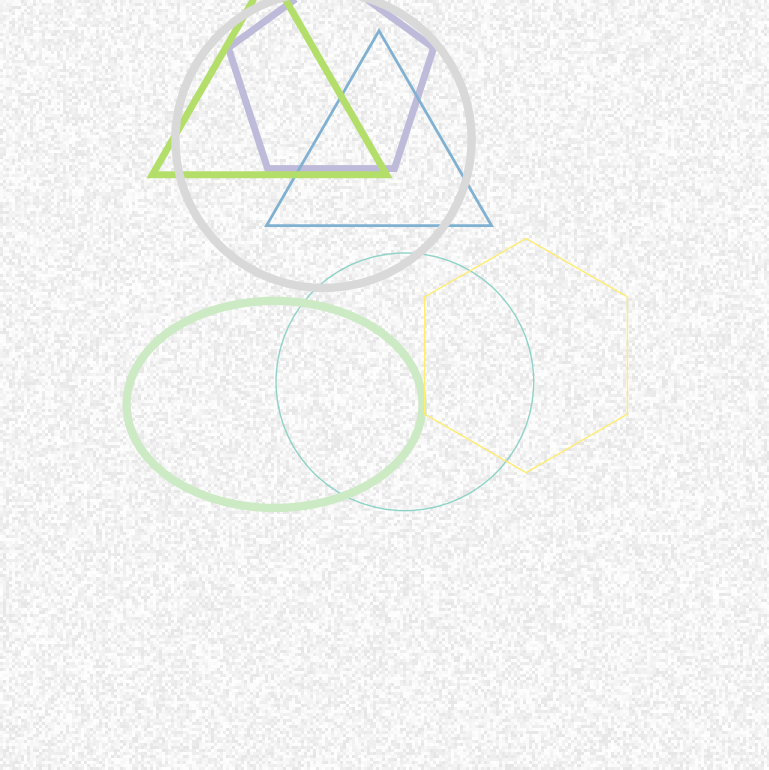[{"shape": "circle", "thickness": 0.5, "radius": 0.84, "center": [0.526, 0.504]}, {"shape": "pentagon", "thickness": 2.5, "radius": 0.7, "center": [0.43, 0.895]}, {"shape": "triangle", "thickness": 1, "radius": 0.84, "center": [0.492, 0.791]}, {"shape": "triangle", "thickness": 2.5, "radius": 0.88, "center": [0.35, 0.861]}, {"shape": "circle", "thickness": 3, "radius": 0.96, "center": [0.42, 0.818]}, {"shape": "oval", "thickness": 3, "radius": 0.96, "center": [0.357, 0.475]}, {"shape": "hexagon", "thickness": 0.5, "radius": 0.76, "center": [0.683, 0.538]}]